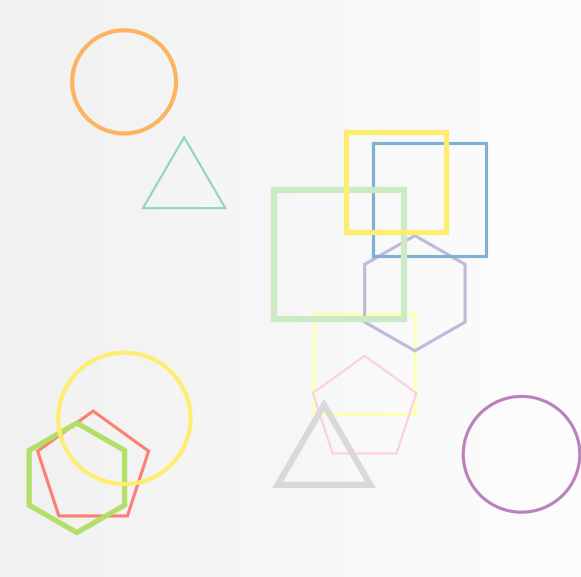[{"shape": "triangle", "thickness": 1, "radius": 0.41, "center": [0.317, 0.68]}, {"shape": "square", "thickness": 1.5, "radius": 0.43, "center": [0.627, 0.369]}, {"shape": "hexagon", "thickness": 1.5, "radius": 0.5, "center": [0.714, 0.491]}, {"shape": "pentagon", "thickness": 1.5, "radius": 0.5, "center": [0.16, 0.187]}, {"shape": "square", "thickness": 1.5, "radius": 0.49, "center": [0.739, 0.654]}, {"shape": "circle", "thickness": 2, "radius": 0.45, "center": [0.213, 0.857]}, {"shape": "hexagon", "thickness": 2.5, "radius": 0.47, "center": [0.132, 0.172]}, {"shape": "pentagon", "thickness": 1, "radius": 0.47, "center": [0.627, 0.29]}, {"shape": "triangle", "thickness": 3, "radius": 0.46, "center": [0.558, 0.206]}, {"shape": "circle", "thickness": 1.5, "radius": 0.5, "center": [0.897, 0.212]}, {"shape": "square", "thickness": 3, "radius": 0.56, "center": [0.583, 0.558]}, {"shape": "circle", "thickness": 2, "radius": 0.57, "center": [0.214, 0.275]}, {"shape": "square", "thickness": 2.5, "radius": 0.43, "center": [0.682, 0.684]}]